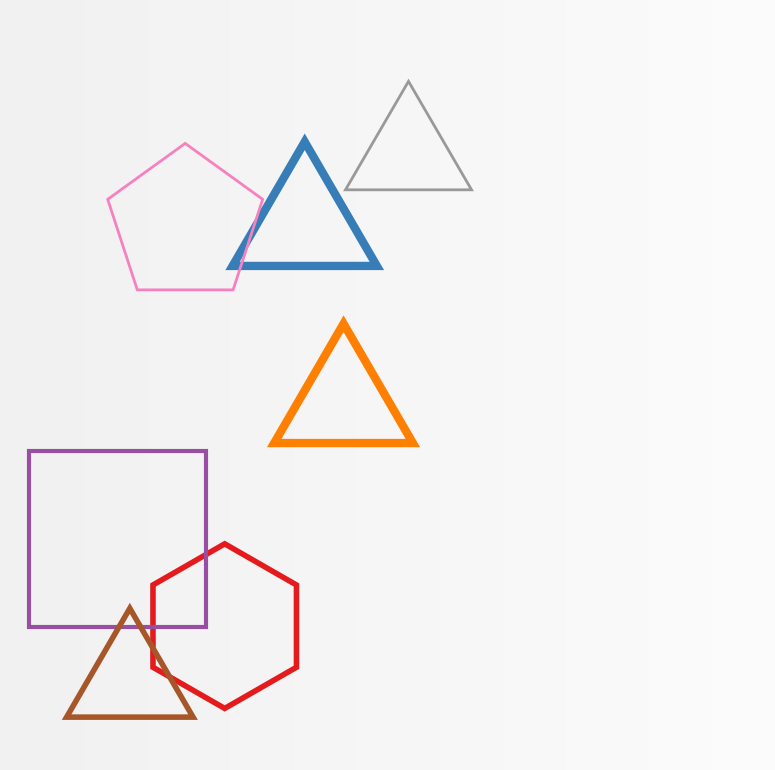[{"shape": "hexagon", "thickness": 2, "radius": 0.53, "center": [0.29, 0.187]}, {"shape": "triangle", "thickness": 3, "radius": 0.54, "center": [0.393, 0.708]}, {"shape": "square", "thickness": 1.5, "radius": 0.57, "center": [0.152, 0.3]}, {"shape": "triangle", "thickness": 3, "radius": 0.52, "center": [0.443, 0.476]}, {"shape": "triangle", "thickness": 2, "radius": 0.47, "center": [0.168, 0.116]}, {"shape": "pentagon", "thickness": 1, "radius": 0.53, "center": [0.239, 0.709]}, {"shape": "triangle", "thickness": 1, "radius": 0.47, "center": [0.527, 0.8]}]